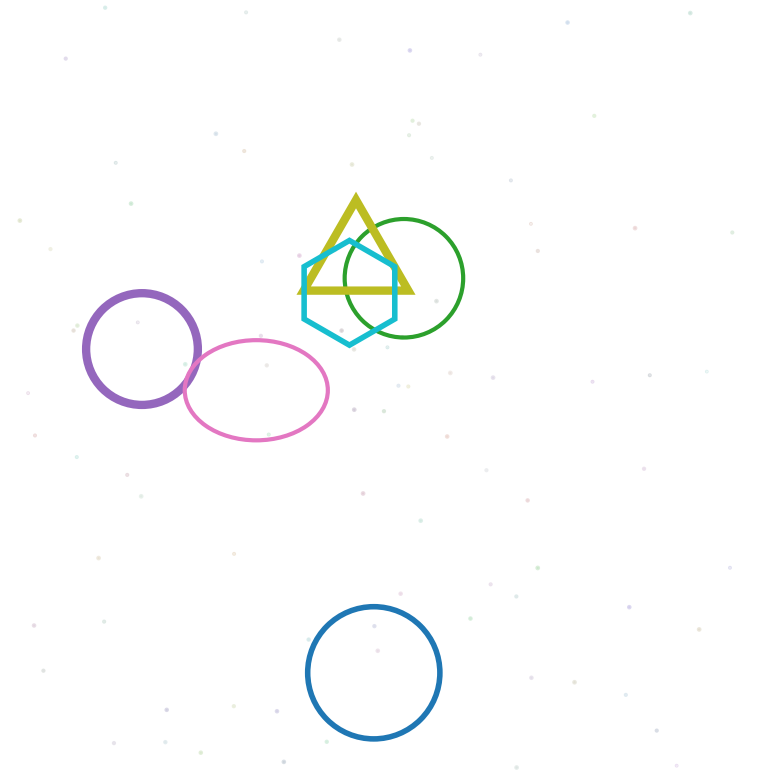[{"shape": "circle", "thickness": 2, "radius": 0.43, "center": [0.485, 0.126]}, {"shape": "circle", "thickness": 1.5, "radius": 0.38, "center": [0.525, 0.639]}, {"shape": "circle", "thickness": 3, "radius": 0.36, "center": [0.184, 0.547]}, {"shape": "oval", "thickness": 1.5, "radius": 0.46, "center": [0.333, 0.493]}, {"shape": "triangle", "thickness": 3, "radius": 0.39, "center": [0.462, 0.662]}, {"shape": "hexagon", "thickness": 2, "radius": 0.34, "center": [0.454, 0.62]}]